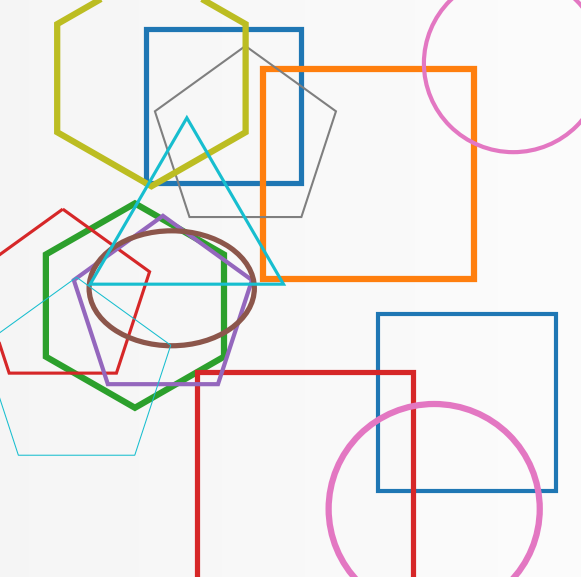[{"shape": "square", "thickness": 2.5, "radius": 0.67, "center": [0.385, 0.816]}, {"shape": "square", "thickness": 2, "radius": 0.77, "center": [0.803, 0.302]}, {"shape": "square", "thickness": 3, "radius": 0.91, "center": [0.634, 0.698]}, {"shape": "hexagon", "thickness": 3, "radius": 0.88, "center": [0.232, 0.47]}, {"shape": "square", "thickness": 2.5, "radius": 0.93, "center": [0.524, 0.169]}, {"shape": "pentagon", "thickness": 1.5, "radius": 0.78, "center": [0.108, 0.48]}, {"shape": "pentagon", "thickness": 2, "radius": 0.81, "center": [0.28, 0.464]}, {"shape": "oval", "thickness": 2.5, "radius": 0.71, "center": [0.295, 0.5]}, {"shape": "circle", "thickness": 3, "radius": 0.91, "center": [0.747, 0.118]}, {"shape": "circle", "thickness": 2, "radius": 0.77, "center": [0.883, 0.889]}, {"shape": "pentagon", "thickness": 1, "radius": 0.82, "center": [0.422, 0.756]}, {"shape": "hexagon", "thickness": 3, "radius": 0.94, "center": [0.26, 0.864]}, {"shape": "pentagon", "thickness": 0.5, "radius": 0.85, "center": [0.132, 0.349]}, {"shape": "triangle", "thickness": 1.5, "radius": 0.96, "center": [0.321, 0.603]}]